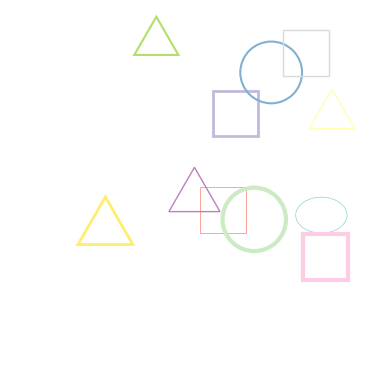[{"shape": "oval", "thickness": 0.5, "radius": 0.33, "center": [0.835, 0.441]}, {"shape": "triangle", "thickness": 1, "radius": 0.34, "center": [0.862, 0.7]}, {"shape": "square", "thickness": 2, "radius": 0.29, "center": [0.612, 0.706]}, {"shape": "square", "thickness": 0.5, "radius": 0.3, "center": [0.58, 0.455]}, {"shape": "circle", "thickness": 1.5, "radius": 0.4, "center": [0.704, 0.812]}, {"shape": "triangle", "thickness": 1.5, "radius": 0.33, "center": [0.406, 0.89]}, {"shape": "square", "thickness": 3, "radius": 0.3, "center": [0.846, 0.332]}, {"shape": "square", "thickness": 1, "radius": 0.3, "center": [0.795, 0.863]}, {"shape": "triangle", "thickness": 1, "radius": 0.38, "center": [0.505, 0.489]}, {"shape": "circle", "thickness": 3, "radius": 0.41, "center": [0.66, 0.43]}, {"shape": "triangle", "thickness": 2, "radius": 0.41, "center": [0.274, 0.406]}]